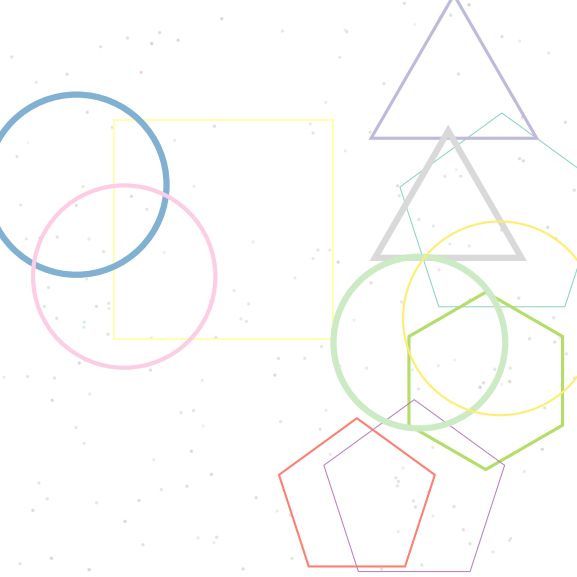[{"shape": "pentagon", "thickness": 0.5, "radius": 0.93, "center": [0.869, 0.618]}, {"shape": "square", "thickness": 1, "radius": 0.95, "center": [0.387, 0.601]}, {"shape": "triangle", "thickness": 1.5, "radius": 0.83, "center": [0.786, 0.843]}, {"shape": "pentagon", "thickness": 1, "radius": 0.71, "center": [0.618, 0.133]}, {"shape": "circle", "thickness": 3, "radius": 0.78, "center": [0.132, 0.679]}, {"shape": "hexagon", "thickness": 1.5, "radius": 0.77, "center": [0.841, 0.34]}, {"shape": "circle", "thickness": 2, "radius": 0.79, "center": [0.215, 0.52]}, {"shape": "triangle", "thickness": 3, "radius": 0.73, "center": [0.776, 0.626]}, {"shape": "pentagon", "thickness": 0.5, "radius": 0.82, "center": [0.717, 0.143]}, {"shape": "circle", "thickness": 3, "radius": 0.74, "center": [0.726, 0.406]}, {"shape": "circle", "thickness": 1, "radius": 0.84, "center": [0.866, 0.448]}]